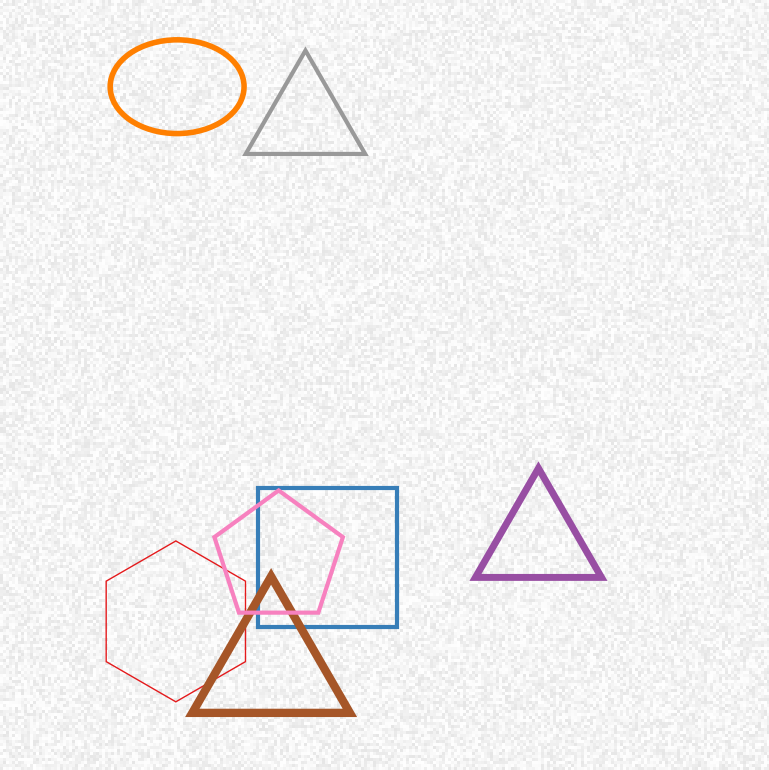[{"shape": "hexagon", "thickness": 0.5, "radius": 0.52, "center": [0.228, 0.193]}, {"shape": "square", "thickness": 1.5, "radius": 0.45, "center": [0.426, 0.276]}, {"shape": "triangle", "thickness": 2.5, "radius": 0.47, "center": [0.699, 0.297]}, {"shape": "oval", "thickness": 2, "radius": 0.43, "center": [0.23, 0.887]}, {"shape": "triangle", "thickness": 3, "radius": 0.59, "center": [0.352, 0.133]}, {"shape": "pentagon", "thickness": 1.5, "radius": 0.44, "center": [0.362, 0.275]}, {"shape": "triangle", "thickness": 1.5, "radius": 0.45, "center": [0.397, 0.845]}]